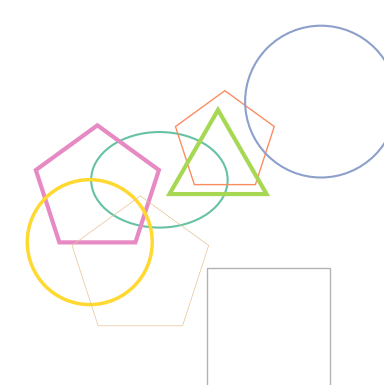[{"shape": "oval", "thickness": 1.5, "radius": 0.89, "center": [0.414, 0.533]}, {"shape": "pentagon", "thickness": 1, "radius": 0.67, "center": [0.584, 0.63]}, {"shape": "circle", "thickness": 1.5, "radius": 0.99, "center": [0.834, 0.736]}, {"shape": "pentagon", "thickness": 3, "radius": 0.84, "center": [0.253, 0.506]}, {"shape": "triangle", "thickness": 3, "radius": 0.73, "center": [0.566, 0.569]}, {"shape": "circle", "thickness": 2.5, "radius": 0.81, "center": [0.233, 0.371]}, {"shape": "pentagon", "thickness": 0.5, "radius": 0.93, "center": [0.365, 0.305]}, {"shape": "square", "thickness": 1, "radius": 0.8, "center": [0.698, 0.145]}]